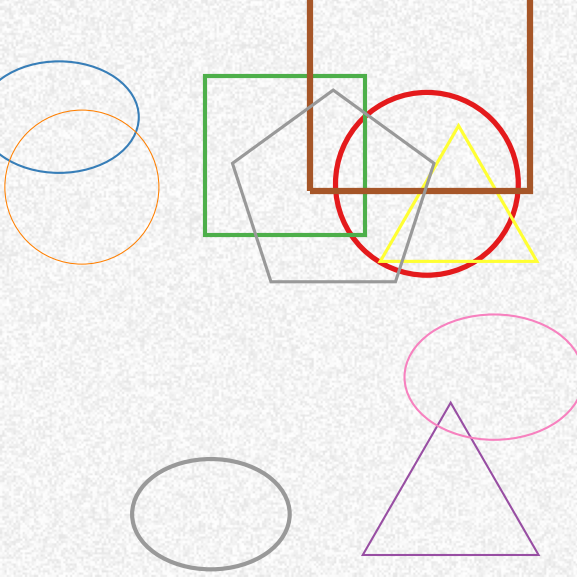[{"shape": "circle", "thickness": 2.5, "radius": 0.79, "center": [0.739, 0.681]}, {"shape": "oval", "thickness": 1, "radius": 0.69, "center": [0.102, 0.796]}, {"shape": "square", "thickness": 2, "radius": 0.69, "center": [0.493, 0.73]}, {"shape": "triangle", "thickness": 1, "radius": 0.88, "center": [0.78, 0.126]}, {"shape": "circle", "thickness": 0.5, "radius": 0.67, "center": [0.142, 0.675]}, {"shape": "triangle", "thickness": 1.5, "radius": 0.78, "center": [0.794, 0.625]}, {"shape": "square", "thickness": 3, "radius": 0.95, "center": [0.727, 0.859]}, {"shape": "oval", "thickness": 1, "radius": 0.78, "center": [0.855, 0.346]}, {"shape": "oval", "thickness": 2, "radius": 0.68, "center": [0.365, 0.109]}, {"shape": "pentagon", "thickness": 1.5, "radius": 0.92, "center": [0.577, 0.66]}]